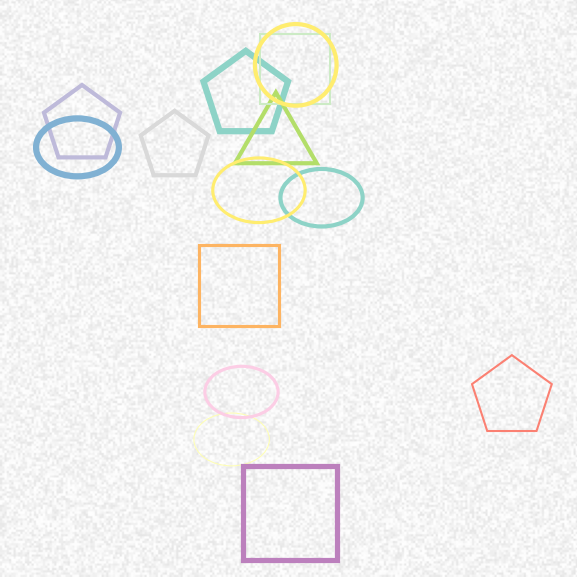[{"shape": "oval", "thickness": 2, "radius": 0.36, "center": [0.557, 0.657]}, {"shape": "pentagon", "thickness": 3, "radius": 0.38, "center": [0.426, 0.834]}, {"shape": "oval", "thickness": 0.5, "radius": 0.33, "center": [0.401, 0.238]}, {"shape": "pentagon", "thickness": 2, "radius": 0.35, "center": [0.142, 0.783]}, {"shape": "pentagon", "thickness": 1, "radius": 0.36, "center": [0.886, 0.312]}, {"shape": "oval", "thickness": 3, "radius": 0.36, "center": [0.134, 0.744]}, {"shape": "square", "thickness": 1.5, "radius": 0.35, "center": [0.414, 0.505]}, {"shape": "triangle", "thickness": 2, "radius": 0.41, "center": [0.478, 0.757]}, {"shape": "oval", "thickness": 1.5, "radius": 0.32, "center": [0.418, 0.32]}, {"shape": "pentagon", "thickness": 2, "radius": 0.31, "center": [0.302, 0.746]}, {"shape": "square", "thickness": 2.5, "radius": 0.41, "center": [0.503, 0.11]}, {"shape": "square", "thickness": 1, "radius": 0.3, "center": [0.512, 0.879]}, {"shape": "oval", "thickness": 1.5, "radius": 0.4, "center": [0.448, 0.67]}, {"shape": "circle", "thickness": 2, "radius": 0.35, "center": [0.512, 0.887]}]